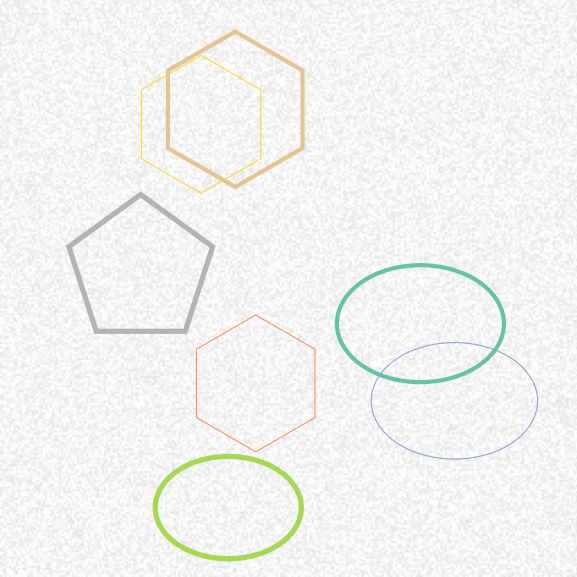[{"shape": "oval", "thickness": 2, "radius": 0.72, "center": [0.728, 0.439]}, {"shape": "hexagon", "thickness": 0.5, "radius": 0.59, "center": [0.443, 0.335]}, {"shape": "oval", "thickness": 0.5, "radius": 0.72, "center": [0.787, 0.305]}, {"shape": "oval", "thickness": 2.5, "radius": 0.63, "center": [0.395, 0.12]}, {"shape": "hexagon", "thickness": 0.5, "radius": 0.6, "center": [0.348, 0.784]}, {"shape": "hexagon", "thickness": 2, "radius": 0.67, "center": [0.407, 0.81]}, {"shape": "pentagon", "thickness": 2.5, "radius": 0.65, "center": [0.244, 0.531]}]